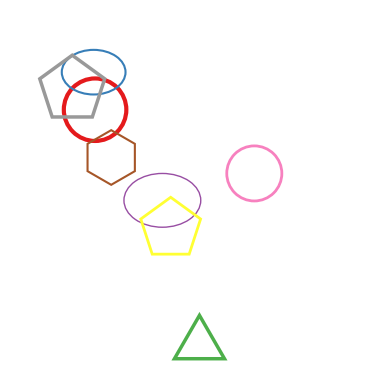[{"shape": "circle", "thickness": 3, "radius": 0.41, "center": [0.247, 0.715]}, {"shape": "oval", "thickness": 1.5, "radius": 0.41, "center": [0.243, 0.813]}, {"shape": "triangle", "thickness": 2.5, "radius": 0.38, "center": [0.518, 0.106]}, {"shape": "oval", "thickness": 1, "radius": 0.5, "center": [0.422, 0.48]}, {"shape": "pentagon", "thickness": 2, "radius": 0.41, "center": [0.443, 0.406]}, {"shape": "hexagon", "thickness": 1.5, "radius": 0.35, "center": [0.289, 0.591]}, {"shape": "circle", "thickness": 2, "radius": 0.36, "center": [0.661, 0.55]}, {"shape": "pentagon", "thickness": 2.5, "radius": 0.44, "center": [0.188, 0.768]}]